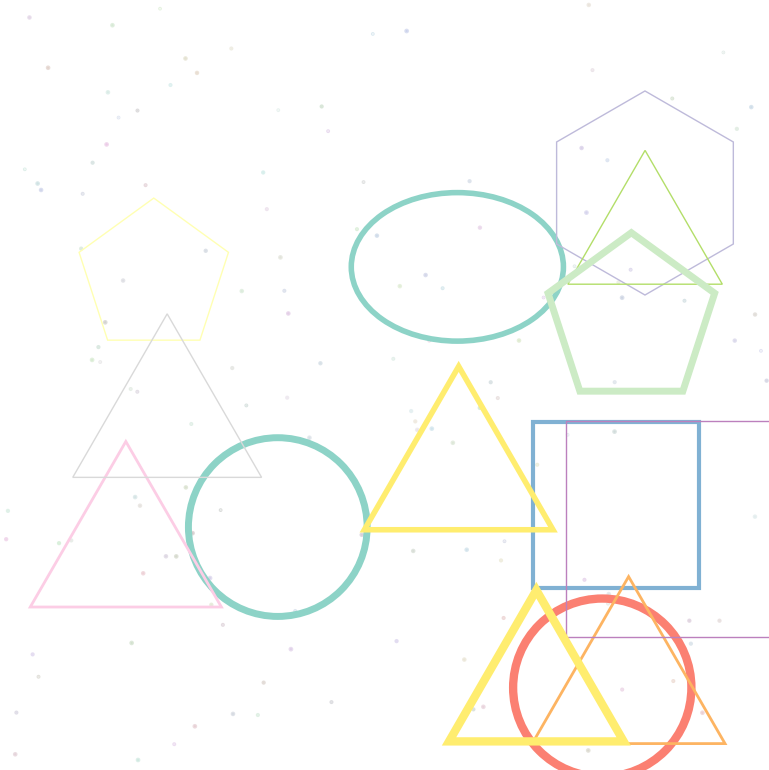[{"shape": "oval", "thickness": 2, "radius": 0.69, "center": [0.594, 0.653]}, {"shape": "circle", "thickness": 2.5, "radius": 0.58, "center": [0.361, 0.316]}, {"shape": "pentagon", "thickness": 0.5, "radius": 0.51, "center": [0.2, 0.641]}, {"shape": "hexagon", "thickness": 0.5, "radius": 0.66, "center": [0.838, 0.749]}, {"shape": "circle", "thickness": 3, "radius": 0.58, "center": [0.782, 0.107]}, {"shape": "square", "thickness": 1.5, "radius": 0.54, "center": [0.8, 0.344]}, {"shape": "triangle", "thickness": 1, "radius": 0.72, "center": [0.816, 0.107]}, {"shape": "triangle", "thickness": 0.5, "radius": 0.58, "center": [0.838, 0.689]}, {"shape": "triangle", "thickness": 1, "radius": 0.72, "center": [0.163, 0.283]}, {"shape": "triangle", "thickness": 0.5, "radius": 0.71, "center": [0.217, 0.451]}, {"shape": "square", "thickness": 0.5, "radius": 0.7, "center": [0.875, 0.313]}, {"shape": "pentagon", "thickness": 2.5, "radius": 0.57, "center": [0.82, 0.584]}, {"shape": "triangle", "thickness": 2, "radius": 0.71, "center": [0.596, 0.383]}, {"shape": "triangle", "thickness": 3, "radius": 0.65, "center": [0.697, 0.103]}]